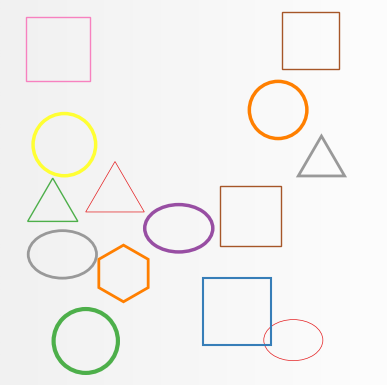[{"shape": "oval", "thickness": 0.5, "radius": 0.38, "center": [0.757, 0.117]}, {"shape": "triangle", "thickness": 0.5, "radius": 0.44, "center": [0.297, 0.493]}, {"shape": "square", "thickness": 1.5, "radius": 0.44, "center": [0.612, 0.191]}, {"shape": "circle", "thickness": 3, "radius": 0.41, "center": [0.221, 0.114]}, {"shape": "triangle", "thickness": 1, "radius": 0.37, "center": [0.136, 0.462]}, {"shape": "oval", "thickness": 2.5, "radius": 0.44, "center": [0.461, 0.407]}, {"shape": "hexagon", "thickness": 2, "radius": 0.37, "center": [0.319, 0.29]}, {"shape": "circle", "thickness": 2.5, "radius": 0.37, "center": [0.718, 0.714]}, {"shape": "circle", "thickness": 2.5, "radius": 0.4, "center": [0.166, 0.624]}, {"shape": "square", "thickness": 1, "radius": 0.37, "center": [0.801, 0.895]}, {"shape": "square", "thickness": 1, "radius": 0.39, "center": [0.646, 0.439]}, {"shape": "square", "thickness": 1, "radius": 0.41, "center": [0.15, 0.873]}, {"shape": "triangle", "thickness": 2, "radius": 0.35, "center": [0.83, 0.578]}, {"shape": "oval", "thickness": 2, "radius": 0.44, "center": [0.161, 0.339]}]